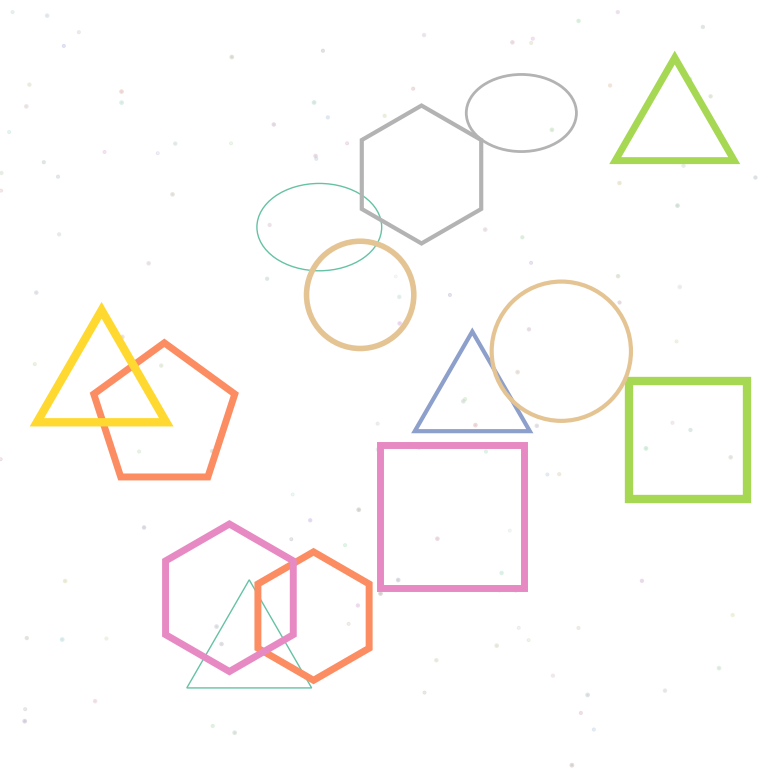[{"shape": "oval", "thickness": 0.5, "radius": 0.41, "center": [0.415, 0.705]}, {"shape": "triangle", "thickness": 0.5, "radius": 0.47, "center": [0.324, 0.153]}, {"shape": "hexagon", "thickness": 2.5, "radius": 0.42, "center": [0.407, 0.2]}, {"shape": "pentagon", "thickness": 2.5, "radius": 0.48, "center": [0.213, 0.458]}, {"shape": "triangle", "thickness": 1.5, "radius": 0.43, "center": [0.613, 0.483]}, {"shape": "hexagon", "thickness": 2.5, "radius": 0.48, "center": [0.298, 0.224]}, {"shape": "square", "thickness": 2.5, "radius": 0.47, "center": [0.587, 0.329]}, {"shape": "triangle", "thickness": 2.5, "radius": 0.45, "center": [0.876, 0.836]}, {"shape": "square", "thickness": 3, "radius": 0.38, "center": [0.894, 0.428]}, {"shape": "triangle", "thickness": 3, "radius": 0.49, "center": [0.132, 0.5]}, {"shape": "circle", "thickness": 1.5, "radius": 0.45, "center": [0.729, 0.544]}, {"shape": "circle", "thickness": 2, "radius": 0.35, "center": [0.468, 0.617]}, {"shape": "hexagon", "thickness": 1.5, "radius": 0.45, "center": [0.547, 0.773]}, {"shape": "oval", "thickness": 1, "radius": 0.36, "center": [0.677, 0.853]}]